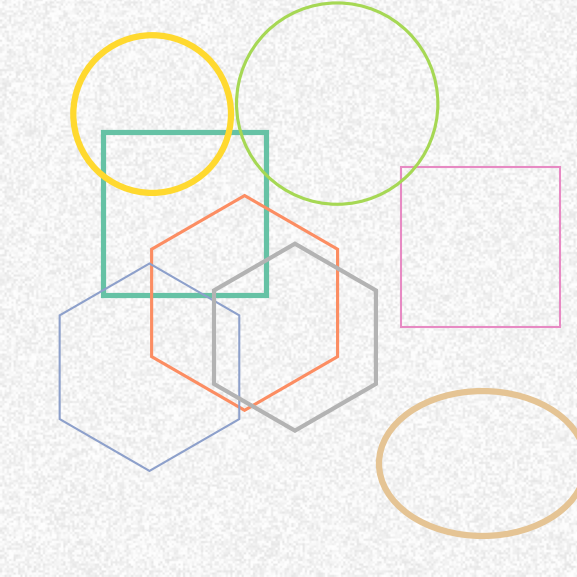[{"shape": "square", "thickness": 2.5, "radius": 0.71, "center": [0.32, 0.629]}, {"shape": "hexagon", "thickness": 1.5, "radius": 0.93, "center": [0.424, 0.475]}, {"shape": "hexagon", "thickness": 1, "radius": 0.9, "center": [0.259, 0.363]}, {"shape": "square", "thickness": 1, "radius": 0.69, "center": [0.832, 0.571]}, {"shape": "circle", "thickness": 1.5, "radius": 0.87, "center": [0.584, 0.82]}, {"shape": "circle", "thickness": 3, "radius": 0.68, "center": [0.263, 0.802]}, {"shape": "oval", "thickness": 3, "radius": 0.9, "center": [0.835, 0.197]}, {"shape": "hexagon", "thickness": 2, "radius": 0.81, "center": [0.511, 0.415]}]